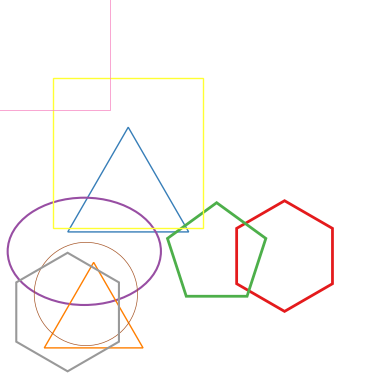[{"shape": "hexagon", "thickness": 2, "radius": 0.72, "center": [0.739, 0.335]}, {"shape": "triangle", "thickness": 1, "radius": 0.91, "center": [0.333, 0.488]}, {"shape": "pentagon", "thickness": 2, "radius": 0.67, "center": [0.563, 0.339]}, {"shape": "oval", "thickness": 1.5, "radius": 1.0, "center": [0.219, 0.347]}, {"shape": "triangle", "thickness": 1, "radius": 0.74, "center": [0.243, 0.17]}, {"shape": "square", "thickness": 1, "radius": 0.97, "center": [0.331, 0.603]}, {"shape": "circle", "thickness": 0.5, "radius": 0.67, "center": [0.223, 0.236]}, {"shape": "square", "thickness": 0.5, "radius": 0.87, "center": [0.11, 0.889]}, {"shape": "hexagon", "thickness": 1.5, "radius": 0.77, "center": [0.176, 0.189]}]